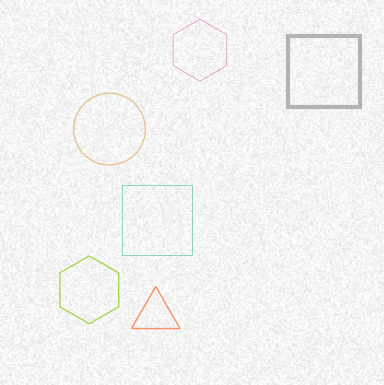[{"shape": "square", "thickness": 0.5, "radius": 0.46, "center": [0.407, 0.428]}, {"shape": "triangle", "thickness": 1, "radius": 0.36, "center": [0.405, 0.183]}, {"shape": "hexagon", "thickness": 0.5, "radius": 0.4, "center": [0.519, 0.87]}, {"shape": "hexagon", "thickness": 1, "radius": 0.44, "center": [0.232, 0.247]}, {"shape": "circle", "thickness": 1, "radius": 0.47, "center": [0.284, 0.665]}, {"shape": "square", "thickness": 3, "radius": 0.46, "center": [0.841, 0.815]}]